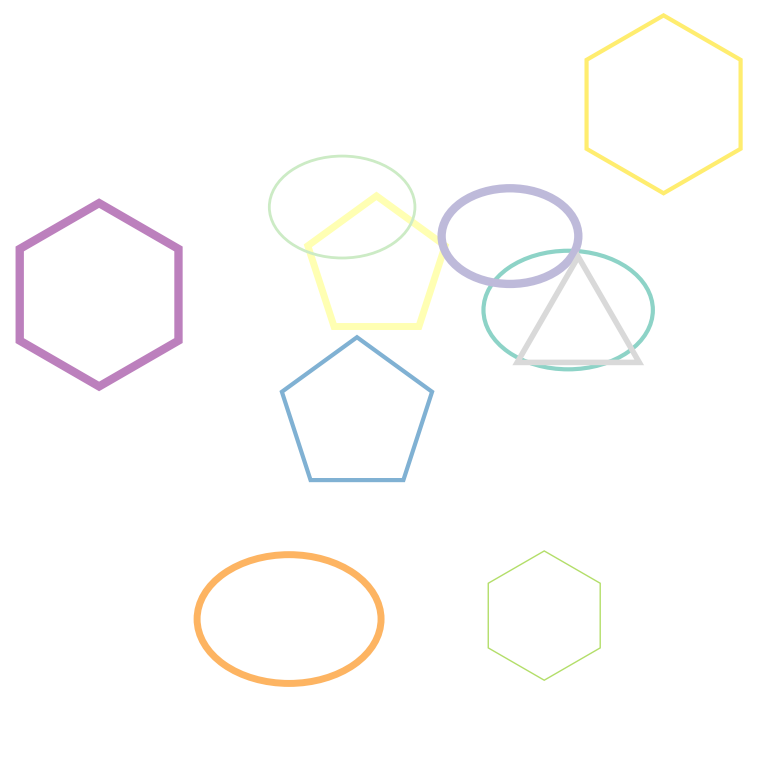[{"shape": "oval", "thickness": 1.5, "radius": 0.55, "center": [0.738, 0.597]}, {"shape": "pentagon", "thickness": 2.5, "radius": 0.47, "center": [0.489, 0.652]}, {"shape": "oval", "thickness": 3, "radius": 0.44, "center": [0.662, 0.693]}, {"shape": "pentagon", "thickness": 1.5, "radius": 0.51, "center": [0.464, 0.459]}, {"shape": "oval", "thickness": 2.5, "radius": 0.6, "center": [0.375, 0.196]}, {"shape": "hexagon", "thickness": 0.5, "radius": 0.42, "center": [0.707, 0.201]}, {"shape": "triangle", "thickness": 2, "radius": 0.46, "center": [0.751, 0.575]}, {"shape": "hexagon", "thickness": 3, "radius": 0.6, "center": [0.129, 0.617]}, {"shape": "oval", "thickness": 1, "radius": 0.47, "center": [0.444, 0.731]}, {"shape": "hexagon", "thickness": 1.5, "radius": 0.58, "center": [0.862, 0.865]}]